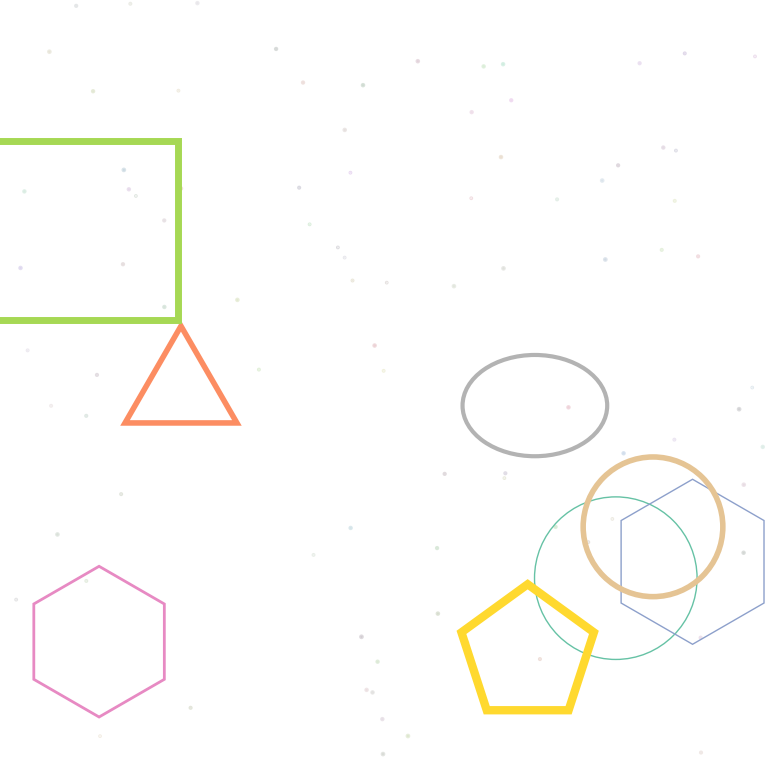[{"shape": "circle", "thickness": 0.5, "radius": 0.53, "center": [0.8, 0.249]}, {"shape": "triangle", "thickness": 2, "radius": 0.42, "center": [0.235, 0.493]}, {"shape": "hexagon", "thickness": 0.5, "radius": 0.54, "center": [0.899, 0.27]}, {"shape": "hexagon", "thickness": 1, "radius": 0.49, "center": [0.129, 0.167]}, {"shape": "square", "thickness": 2.5, "radius": 0.58, "center": [0.115, 0.701]}, {"shape": "pentagon", "thickness": 3, "radius": 0.45, "center": [0.685, 0.151]}, {"shape": "circle", "thickness": 2, "radius": 0.45, "center": [0.848, 0.316]}, {"shape": "oval", "thickness": 1.5, "radius": 0.47, "center": [0.695, 0.473]}]